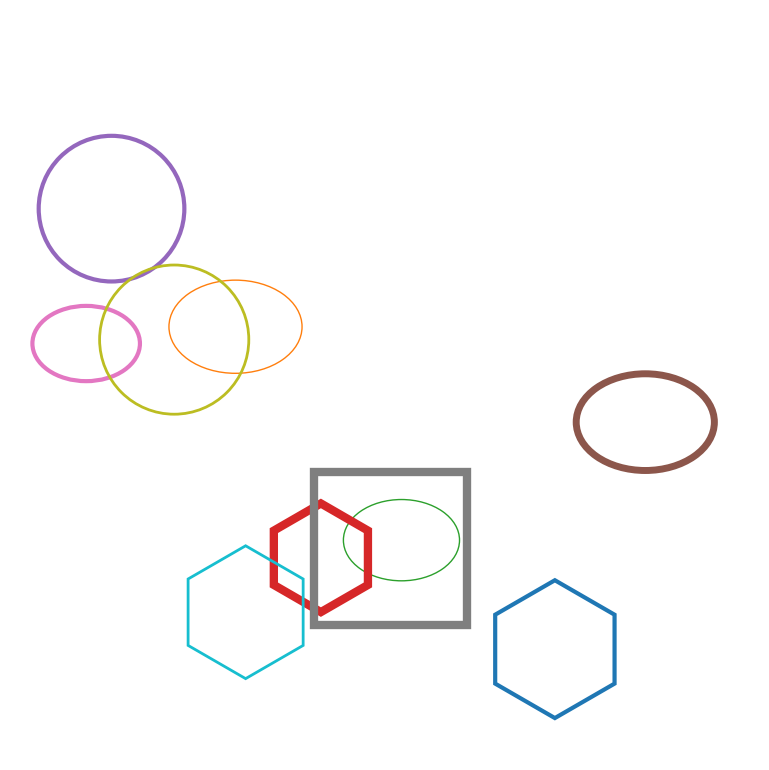[{"shape": "hexagon", "thickness": 1.5, "radius": 0.45, "center": [0.721, 0.157]}, {"shape": "oval", "thickness": 0.5, "radius": 0.43, "center": [0.306, 0.576]}, {"shape": "oval", "thickness": 0.5, "radius": 0.38, "center": [0.521, 0.298]}, {"shape": "hexagon", "thickness": 3, "radius": 0.35, "center": [0.417, 0.276]}, {"shape": "circle", "thickness": 1.5, "radius": 0.47, "center": [0.145, 0.729]}, {"shape": "oval", "thickness": 2.5, "radius": 0.45, "center": [0.838, 0.452]}, {"shape": "oval", "thickness": 1.5, "radius": 0.35, "center": [0.112, 0.554]}, {"shape": "square", "thickness": 3, "radius": 0.5, "center": [0.507, 0.288]}, {"shape": "circle", "thickness": 1, "radius": 0.48, "center": [0.226, 0.559]}, {"shape": "hexagon", "thickness": 1, "radius": 0.43, "center": [0.319, 0.205]}]